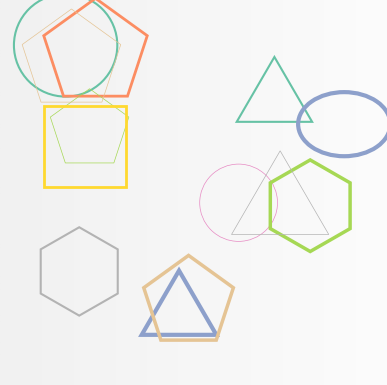[{"shape": "triangle", "thickness": 1.5, "radius": 0.56, "center": [0.708, 0.74]}, {"shape": "circle", "thickness": 1.5, "radius": 0.67, "center": [0.169, 0.883]}, {"shape": "pentagon", "thickness": 2, "radius": 0.7, "center": [0.246, 0.864]}, {"shape": "triangle", "thickness": 3, "radius": 0.56, "center": [0.462, 0.186]}, {"shape": "oval", "thickness": 3, "radius": 0.59, "center": [0.888, 0.677]}, {"shape": "circle", "thickness": 0.5, "radius": 0.5, "center": [0.616, 0.473]}, {"shape": "pentagon", "thickness": 0.5, "radius": 0.53, "center": [0.231, 0.663]}, {"shape": "hexagon", "thickness": 2.5, "radius": 0.59, "center": [0.801, 0.466]}, {"shape": "square", "thickness": 2, "radius": 0.53, "center": [0.219, 0.619]}, {"shape": "pentagon", "thickness": 0.5, "radius": 0.67, "center": [0.184, 0.843]}, {"shape": "pentagon", "thickness": 2.5, "radius": 0.61, "center": [0.487, 0.215]}, {"shape": "hexagon", "thickness": 1.5, "radius": 0.57, "center": [0.204, 0.295]}, {"shape": "triangle", "thickness": 0.5, "radius": 0.72, "center": [0.723, 0.463]}]